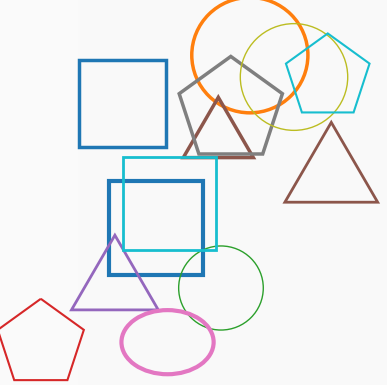[{"shape": "square", "thickness": 3, "radius": 0.61, "center": [0.403, 0.409]}, {"shape": "square", "thickness": 2.5, "radius": 0.56, "center": [0.317, 0.732]}, {"shape": "circle", "thickness": 2.5, "radius": 0.75, "center": [0.645, 0.857]}, {"shape": "circle", "thickness": 1, "radius": 0.55, "center": [0.57, 0.252]}, {"shape": "pentagon", "thickness": 1.5, "radius": 0.58, "center": [0.105, 0.107]}, {"shape": "triangle", "thickness": 2, "radius": 0.65, "center": [0.296, 0.26]}, {"shape": "triangle", "thickness": 2, "radius": 0.69, "center": [0.855, 0.544]}, {"shape": "triangle", "thickness": 2.5, "radius": 0.52, "center": [0.563, 0.643]}, {"shape": "oval", "thickness": 3, "radius": 0.59, "center": [0.432, 0.111]}, {"shape": "pentagon", "thickness": 2.5, "radius": 0.7, "center": [0.596, 0.713]}, {"shape": "circle", "thickness": 1, "radius": 0.69, "center": [0.759, 0.8]}, {"shape": "pentagon", "thickness": 1.5, "radius": 0.57, "center": [0.846, 0.8]}, {"shape": "square", "thickness": 2, "radius": 0.6, "center": [0.436, 0.471]}]